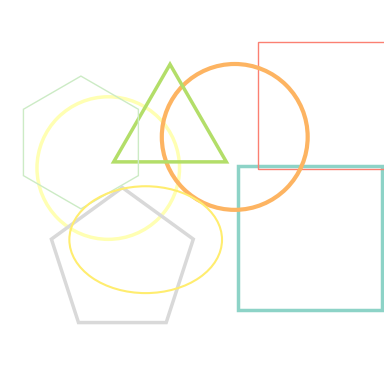[{"shape": "square", "thickness": 2.5, "radius": 0.94, "center": [0.805, 0.382]}, {"shape": "circle", "thickness": 2.5, "radius": 0.93, "center": [0.281, 0.563]}, {"shape": "square", "thickness": 1, "radius": 0.82, "center": [0.836, 0.726]}, {"shape": "circle", "thickness": 3, "radius": 0.95, "center": [0.61, 0.644]}, {"shape": "triangle", "thickness": 2.5, "radius": 0.84, "center": [0.442, 0.664]}, {"shape": "pentagon", "thickness": 2.5, "radius": 0.97, "center": [0.318, 0.319]}, {"shape": "hexagon", "thickness": 1, "radius": 0.86, "center": [0.21, 0.63]}, {"shape": "oval", "thickness": 1.5, "radius": 0.99, "center": [0.378, 0.377]}]